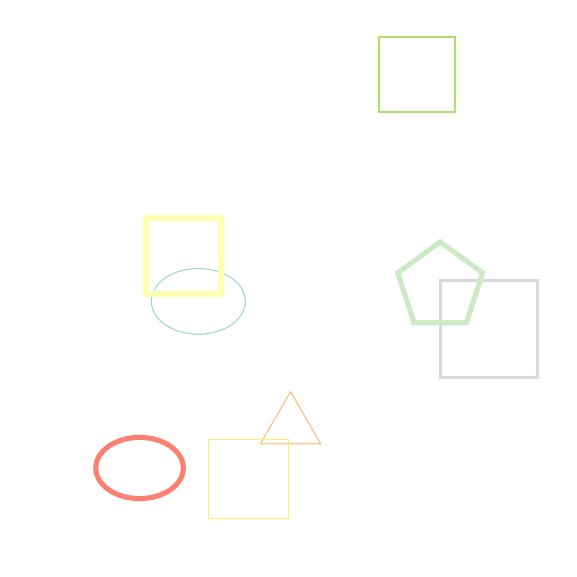[{"shape": "oval", "thickness": 0.5, "radius": 0.41, "center": [0.343, 0.477]}, {"shape": "square", "thickness": 3, "radius": 0.33, "center": [0.317, 0.556]}, {"shape": "oval", "thickness": 2.5, "radius": 0.38, "center": [0.242, 0.189]}, {"shape": "triangle", "thickness": 0.5, "radius": 0.3, "center": [0.503, 0.261]}, {"shape": "square", "thickness": 1, "radius": 0.33, "center": [0.722, 0.87]}, {"shape": "square", "thickness": 1.5, "radius": 0.42, "center": [0.846, 0.43]}, {"shape": "pentagon", "thickness": 2.5, "radius": 0.39, "center": [0.762, 0.503]}, {"shape": "square", "thickness": 0.5, "radius": 0.35, "center": [0.429, 0.171]}]